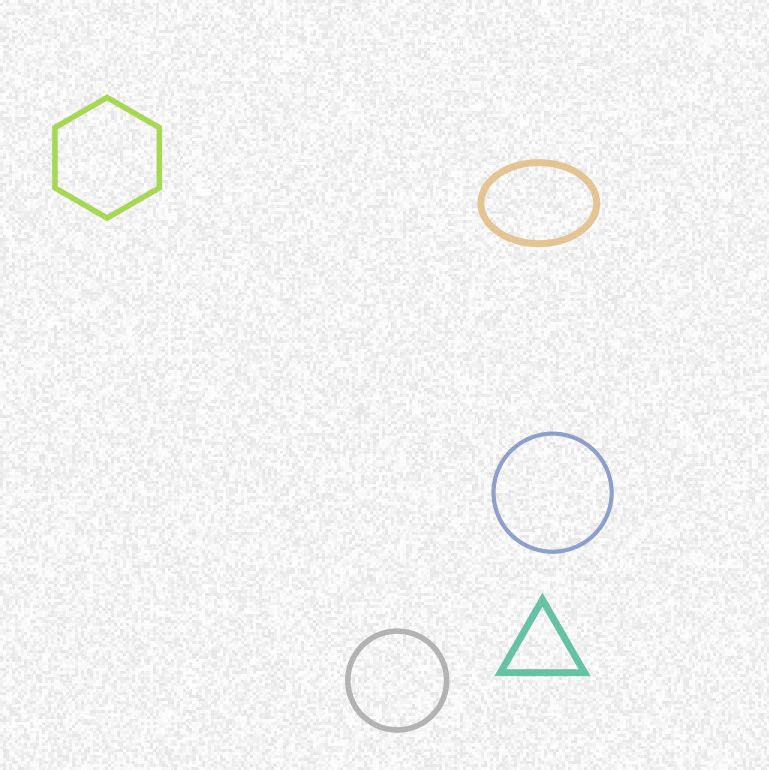[{"shape": "triangle", "thickness": 2.5, "radius": 0.32, "center": [0.705, 0.158]}, {"shape": "circle", "thickness": 1.5, "radius": 0.38, "center": [0.718, 0.36]}, {"shape": "hexagon", "thickness": 2, "radius": 0.39, "center": [0.139, 0.795]}, {"shape": "oval", "thickness": 2.5, "radius": 0.38, "center": [0.7, 0.736]}, {"shape": "circle", "thickness": 2, "radius": 0.32, "center": [0.516, 0.116]}]